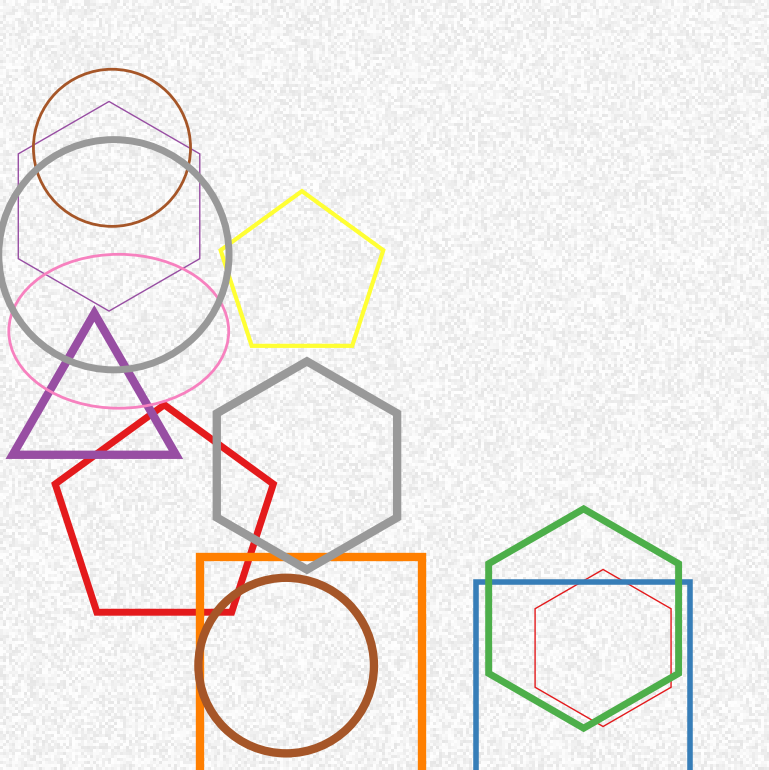[{"shape": "pentagon", "thickness": 2.5, "radius": 0.74, "center": [0.213, 0.325]}, {"shape": "hexagon", "thickness": 0.5, "radius": 0.51, "center": [0.783, 0.158]}, {"shape": "square", "thickness": 2, "radius": 0.69, "center": [0.757, 0.105]}, {"shape": "hexagon", "thickness": 2.5, "radius": 0.71, "center": [0.758, 0.197]}, {"shape": "triangle", "thickness": 3, "radius": 0.61, "center": [0.123, 0.471]}, {"shape": "hexagon", "thickness": 0.5, "radius": 0.68, "center": [0.142, 0.732]}, {"shape": "square", "thickness": 3, "radius": 0.72, "center": [0.404, 0.133]}, {"shape": "pentagon", "thickness": 1.5, "radius": 0.56, "center": [0.392, 0.641]}, {"shape": "circle", "thickness": 3, "radius": 0.57, "center": [0.372, 0.136]}, {"shape": "circle", "thickness": 1, "radius": 0.51, "center": [0.145, 0.808]}, {"shape": "oval", "thickness": 1, "radius": 0.71, "center": [0.154, 0.57]}, {"shape": "circle", "thickness": 2.5, "radius": 0.75, "center": [0.148, 0.669]}, {"shape": "hexagon", "thickness": 3, "radius": 0.68, "center": [0.399, 0.396]}]